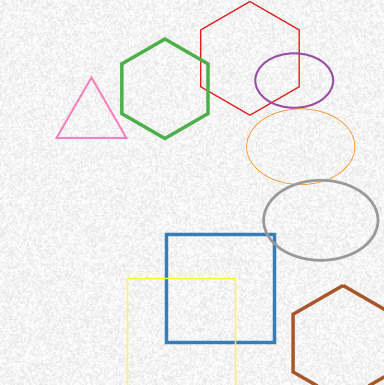[{"shape": "hexagon", "thickness": 1, "radius": 0.74, "center": [0.649, 0.848]}, {"shape": "square", "thickness": 2.5, "radius": 0.7, "center": [0.571, 0.253]}, {"shape": "hexagon", "thickness": 2.5, "radius": 0.65, "center": [0.428, 0.769]}, {"shape": "oval", "thickness": 1.5, "radius": 0.51, "center": [0.764, 0.791]}, {"shape": "oval", "thickness": 0.5, "radius": 0.7, "center": [0.781, 0.619]}, {"shape": "square", "thickness": 1, "radius": 0.7, "center": [0.47, 0.137]}, {"shape": "hexagon", "thickness": 2.5, "radius": 0.75, "center": [0.891, 0.109]}, {"shape": "triangle", "thickness": 1.5, "radius": 0.52, "center": [0.238, 0.694]}, {"shape": "oval", "thickness": 2, "radius": 0.74, "center": [0.833, 0.428]}]